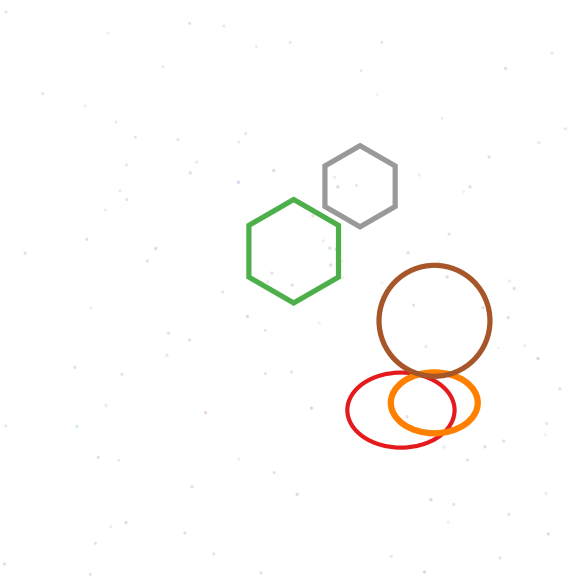[{"shape": "oval", "thickness": 2, "radius": 0.46, "center": [0.694, 0.289]}, {"shape": "hexagon", "thickness": 2.5, "radius": 0.45, "center": [0.509, 0.564]}, {"shape": "oval", "thickness": 3, "radius": 0.38, "center": [0.752, 0.302]}, {"shape": "circle", "thickness": 2.5, "radius": 0.48, "center": [0.752, 0.444]}, {"shape": "hexagon", "thickness": 2.5, "radius": 0.35, "center": [0.623, 0.677]}]